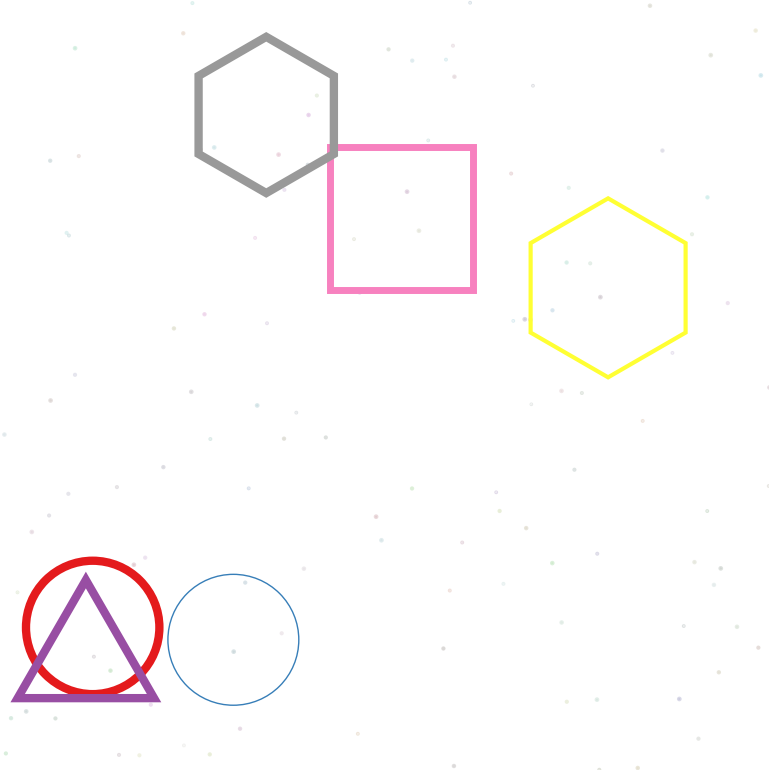[{"shape": "circle", "thickness": 3, "radius": 0.43, "center": [0.12, 0.185]}, {"shape": "circle", "thickness": 0.5, "radius": 0.42, "center": [0.303, 0.169]}, {"shape": "triangle", "thickness": 3, "radius": 0.51, "center": [0.112, 0.144]}, {"shape": "hexagon", "thickness": 1.5, "radius": 0.58, "center": [0.79, 0.626]}, {"shape": "square", "thickness": 2.5, "radius": 0.47, "center": [0.521, 0.717]}, {"shape": "hexagon", "thickness": 3, "radius": 0.51, "center": [0.346, 0.851]}]